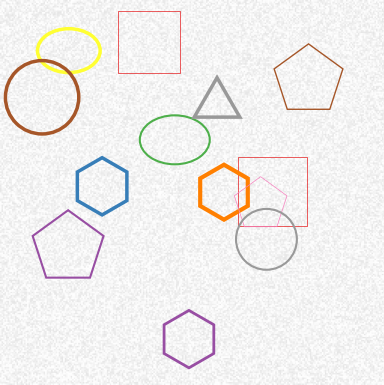[{"shape": "square", "thickness": 0.5, "radius": 0.4, "center": [0.387, 0.891]}, {"shape": "square", "thickness": 0.5, "radius": 0.45, "center": [0.707, 0.503]}, {"shape": "hexagon", "thickness": 2.5, "radius": 0.37, "center": [0.265, 0.516]}, {"shape": "oval", "thickness": 1.5, "radius": 0.45, "center": [0.454, 0.637]}, {"shape": "pentagon", "thickness": 1.5, "radius": 0.48, "center": [0.177, 0.357]}, {"shape": "hexagon", "thickness": 2, "radius": 0.37, "center": [0.491, 0.119]}, {"shape": "hexagon", "thickness": 3, "radius": 0.36, "center": [0.582, 0.501]}, {"shape": "oval", "thickness": 2.5, "radius": 0.41, "center": [0.179, 0.868]}, {"shape": "pentagon", "thickness": 1, "radius": 0.47, "center": [0.801, 0.792]}, {"shape": "circle", "thickness": 2.5, "radius": 0.48, "center": [0.109, 0.747]}, {"shape": "pentagon", "thickness": 0.5, "radius": 0.36, "center": [0.677, 0.469]}, {"shape": "circle", "thickness": 1.5, "radius": 0.4, "center": [0.692, 0.378]}, {"shape": "triangle", "thickness": 2.5, "radius": 0.34, "center": [0.564, 0.73]}]